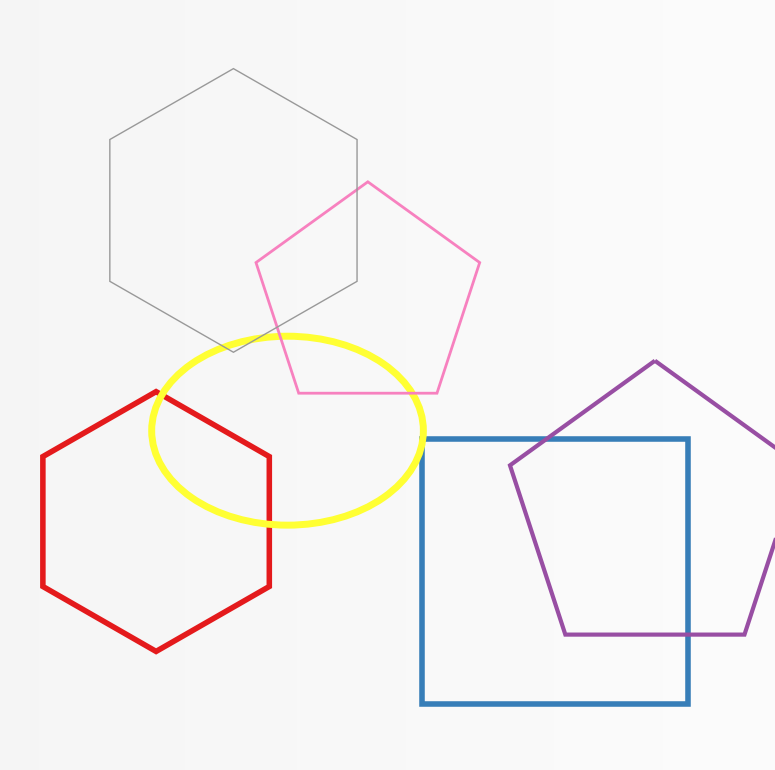[{"shape": "hexagon", "thickness": 2, "radius": 0.84, "center": [0.201, 0.323]}, {"shape": "square", "thickness": 2, "radius": 0.86, "center": [0.716, 0.258]}, {"shape": "pentagon", "thickness": 1.5, "radius": 0.98, "center": [0.845, 0.335]}, {"shape": "oval", "thickness": 2.5, "radius": 0.88, "center": [0.371, 0.441]}, {"shape": "pentagon", "thickness": 1, "radius": 0.76, "center": [0.475, 0.612]}, {"shape": "hexagon", "thickness": 0.5, "radius": 0.92, "center": [0.301, 0.727]}]